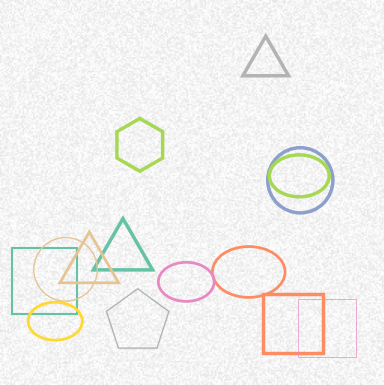[{"shape": "triangle", "thickness": 2.5, "radius": 0.44, "center": [0.319, 0.343]}, {"shape": "square", "thickness": 1.5, "radius": 0.43, "center": [0.115, 0.271]}, {"shape": "square", "thickness": 2.5, "radius": 0.39, "center": [0.761, 0.16]}, {"shape": "oval", "thickness": 2, "radius": 0.47, "center": [0.646, 0.294]}, {"shape": "circle", "thickness": 2.5, "radius": 0.42, "center": [0.78, 0.532]}, {"shape": "square", "thickness": 0.5, "radius": 0.38, "center": [0.85, 0.149]}, {"shape": "oval", "thickness": 2, "radius": 0.36, "center": [0.484, 0.268]}, {"shape": "hexagon", "thickness": 2.5, "radius": 0.34, "center": [0.363, 0.624]}, {"shape": "oval", "thickness": 2.5, "radius": 0.39, "center": [0.777, 0.543]}, {"shape": "oval", "thickness": 2, "radius": 0.35, "center": [0.143, 0.166]}, {"shape": "circle", "thickness": 1, "radius": 0.41, "center": [0.17, 0.3]}, {"shape": "triangle", "thickness": 2, "radius": 0.44, "center": [0.232, 0.309]}, {"shape": "triangle", "thickness": 2.5, "radius": 0.34, "center": [0.69, 0.837]}, {"shape": "pentagon", "thickness": 1, "radius": 0.43, "center": [0.358, 0.165]}]